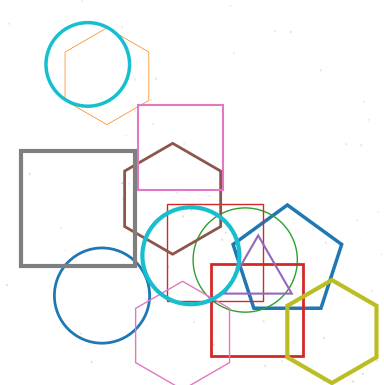[{"shape": "circle", "thickness": 2, "radius": 0.62, "center": [0.265, 0.232]}, {"shape": "pentagon", "thickness": 2.5, "radius": 0.74, "center": [0.746, 0.319]}, {"shape": "hexagon", "thickness": 0.5, "radius": 0.63, "center": [0.278, 0.802]}, {"shape": "circle", "thickness": 1, "radius": 0.68, "center": [0.637, 0.325]}, {"shape": "square", "thickness": 2, "radius": 0.6, "center": [0.667, 0.195]}, {"shape": "square", "thickness": 1, "radius": 0.63, "center": [0.559, 0.345]}, {"shape": "triangle", "thickness": 1.5, "radius": 0.5, "center": [0.671, 0.288]}, {"shape": "hexagon", "thickness": 2, "radius": 0.72, "center": [0.448, 0.484]}, {"shape": "square", "thickness": 1.5, "radius": 0.55, "center": [0.469, 0.618]}, {"shape": "hexagon", "thickness": 1, "radius": 0.7, "center": [0.474, 0.129]}, {"shape": "square", "thickness": 3, "radius": 0.74, "center": [0.202, 0.458]}, {"shape": "hexagon", "thickness": 3, "radius": 0.67, "center": [0.862, 0.139]}, {"shape": "circle", "thickness": 2.5, "radius": 0.54, "center": [0.228, 0.833]}, {"shape": "circle", "thickness": 3, "radius": 0.63, "center": [0.496, 0.336]}]